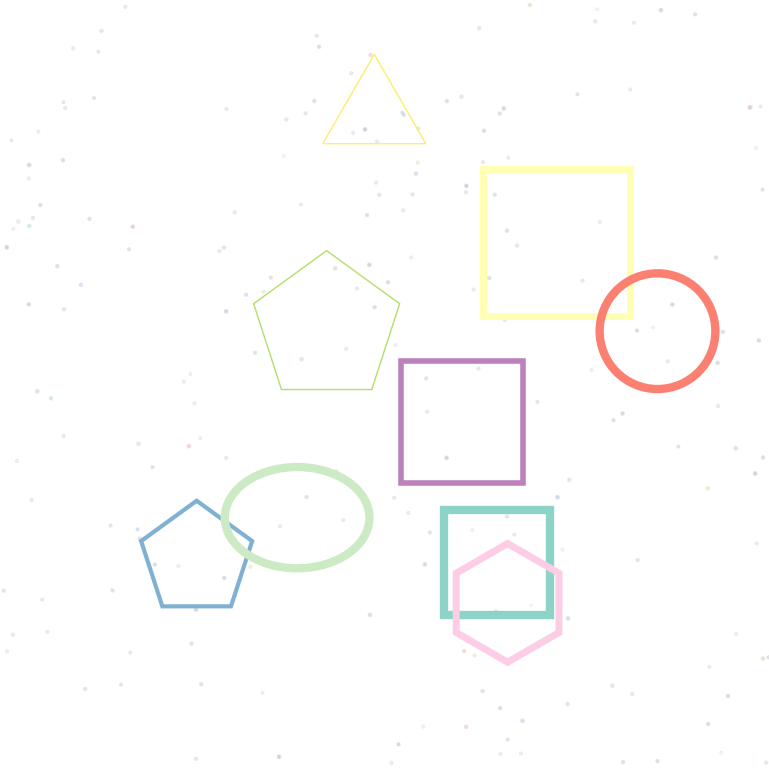[{"shape": "square", "thickness": 3, "radius": 0.34, "center": [0.646, 0.269]}, {"shape": "square", "thickness": 2.5, "radius": 0.48, "center": [0.723, 0.685]}, {"shape": "circle", "thickness": 3, "radius": 0.38, "center": [0.854, 0.57]}, {"shape": "pentagon", "thickness": 1.5, "radius": 0.38, "center": [0.255, 0.274]}, {"shape": "pentagon", "thickness": 0.5, "radius": 0.5, "center": [0.424, 0.575]}, {"shape": "hexagon", "thickness": 2.5, "radius": 0.39, "center": [0.659, 0.217]}, {"shape": "square", "thickness": 2, "radius": 0.4, "center": [0.6, 0.452]}, {"shape": "oval", "thickness": 3, "radius": 0.47, "center": [0.386, 0.328]}, {"shape": "triangle", "thickness": 0.5, "radius": 0.39, "center": [0.486, 0.852]}]